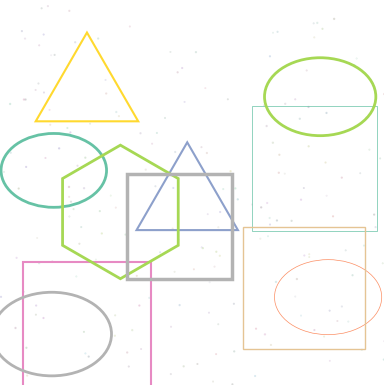[{"shape": "oval", "thickness": 2, "radius": 0.69, "center": [0.14, 0.557]}, {"shape": "square", "thickness": 0.5, "radius": 0.81, "center": [0.817, 0.563]}, {"shape": "oval", "thickness": 0.5, "radius": 0.7, "center": [0.852, 0.228]}, {"shape": "triangle", "thickness": 1.5, "radius": 0.76, "center": [0.486, 0.478]}, {"shape": "square", "thickness": 1.5, "radius": 0.83, "center": [0.226, 0.155]}, {"shape": "oval", "thickness": 2, "radius": 0.72, "center": [0.832, 0.749]}, {"shape": "hexagon", "thickness": 2, "radius": 0.87, "center": [0.313, 0.45]}, {"shape": "triangle", "thickness": 1.5, "radius": 0.77, "center": [0.226, 0.762]}, {"shape": "square", "thickness": 1, "radius": 0.79, "center": [0.789, 0.253]}, {"shape": "oval", "thickness": 2, "radius": 0.78, "center": [0.135, 0.132]}, {"shape": "square", "thickness": 2.5, "radius": 0.68, "center": [0.466, 0.412]}]